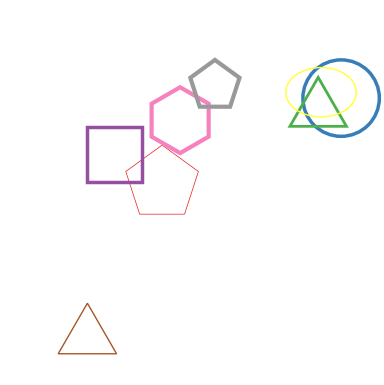[{"shape": "pentagon", "thickness": 0.5, "radius": 0.5, "center": [0.421, 0.524]}, {"shape": "circle", "thickness": 2.5, "radius": 0.5, "center": [0.886, 0.745]}, {"shape": "triangle", "thickness": 2, "radius": 0.42, "center": [0.826, 0.714]}, {"shape": "square", "thickness": 2.5, "radius": 0.35, "center": [0.297, 0.599]}, {"shape": "oval", "thickness": 1, "radius": 0.46, "center": [0.834, 0.76]}, {"shape": "triangle", "thickness": 1, "radius": 0.44, "center": [0.227, 0.125]}, {"shape": "hexagon", "thickness": 3, "radius": 0.43, "center": [0.468, 0.688]}, {"shape": "pentagon", "thickness": 3, "radius": 0.34, "center": [0.558, 0.777]}]